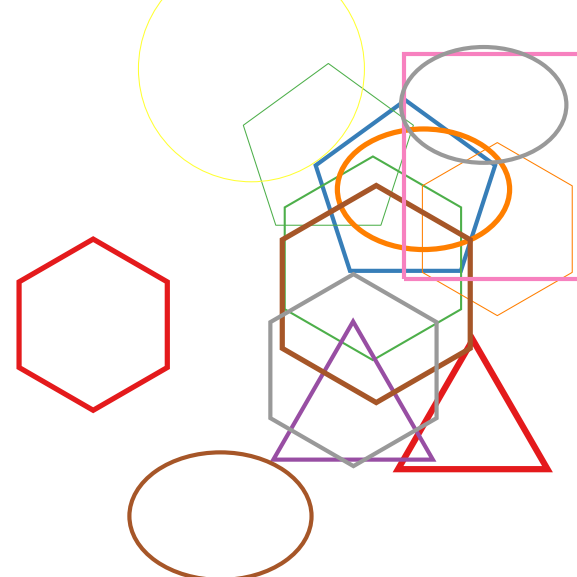[{"shape": "triangle", "thickness": 3, "radius": 0.75, "center": [0.819, 0.261]}, {"shape": "hexagon", "thickness": 2.5, "radius": 0.74, "center": [0.161, 0.437]}, {"shape": "pentagon", "thickness": 2, "radius": 0.82, "center": [0.702, 0.662]}, {"shape": "hexagon", "thickness": 1, "radius": 0.88, "center": [0.646, 0.552]}, {"shape": "pentagon", "thickness": 0.5, "radius": 0.77, "center": [0.569, 0.734]}, {"shape": "triangle", "thickness": 2, "radius": 0.8, "center": [0.611, 0.283]}, {"shape": "hexagon", "thickness": 0.5, "radius": 0.75, "center": [0.861, 0.602]}, {"shape": "oval", "thickness": 2.5, "radius": 0.75, "center": [0.733, 0.671]}, {"shape": "circle", "thickness": 0.5, "radius": 0.98, "center": [0.435, 0.88]}, {"shape": "oval", "thickness": 2, "radius": 0.79, "center": [0.382, 0.105]}, {"shape": "hexagon", "thickness": 2.5, "radius": 0.94, "center": [0.652, 0.49]}, {"shape": "square", "thickness": 2, "radius": 0.98, "center": [0.894, 0.711]}, {"shape": "hexagon", "thickness": 2, "radius": 0.83, "center": [0.612, 0.358]}, {"shape": "oval", "thickness": 2, "radius": 0.72, "center": [0.838, 0.817]}]